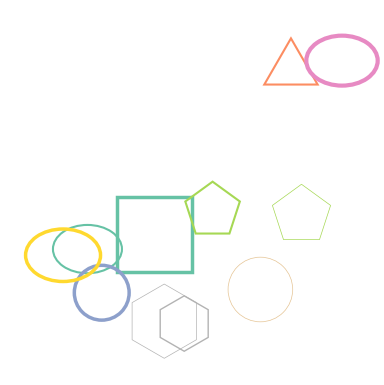[{"shape": "oval", "thickness": 1.5, "radius": 0.45, "center": [0.227, 0.353]}, {"shape": "square", "thickness": 2.5, "radius": 0.49, "center": [0.4, 0.39]}, {"shape": "triangle", "thickness": 1.5, "radius": 0.4, "center": [0.756, 0.82]}, {"shape": "circle", "thickness": 2.5, "radius": 0.36, "center": [0.264, 0.24]}, {"shape": "oval", "thickness": 3, "radius": 0.46, "center": [0.888, 0.843]}, {"shape": "pentagon", "thickness": 1.5, "radius": 0.37, "center": [0.552, 0.454]}, {"shape": "pentagon", "thickness": 0.5, "radius": 0.4, "center": [0.783, 0.442]}, {"shape": "oval", "thickness": 2.5, "radius": 0.49, "center": [0.164, 0.337]}, {"shape": "circle", "thickness": 0.5, "radius": 0.42, "center": [0.676, 0.248]}, {"shape": "hexagon", "thickness": 0.5, "radius": 0.48, "center": [0.427, 0.166]}, {"shape": "hexagon", "thickness": 1, "radius": 0.36, "center": [0.478, 0.16]}]